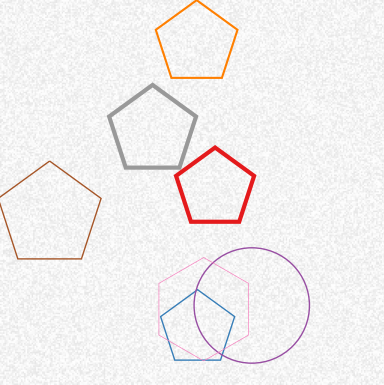[{"shape": "pentagon", "thickness": 3, "radius": 0.53, "center": [0.559, 0.51]}, {"shape": "pentagon", "thickness": 1, "radius": 0.51, "center": [0.513, 0.146]}, {"shape": "circle", "thickness": 1, "radius": 0.75, "center": [0.654, 0.207]}, {"shape": "pentagon", "thickness": 1.5, "radius": 0.56, "center": [0.511, 0.888]}, {"shape": "pentagon", "thickness": 1, "radius": 0.7, "center": [0.129, 0.441]}, {"shape": "hexagon", "thickness": 0.5, "radius": 0.67, "center": [0.529, 0.197]}, {"shape": "pentagon", "thickness": 3, "radius": 0.59, "center": [0.396, 0.661]}]